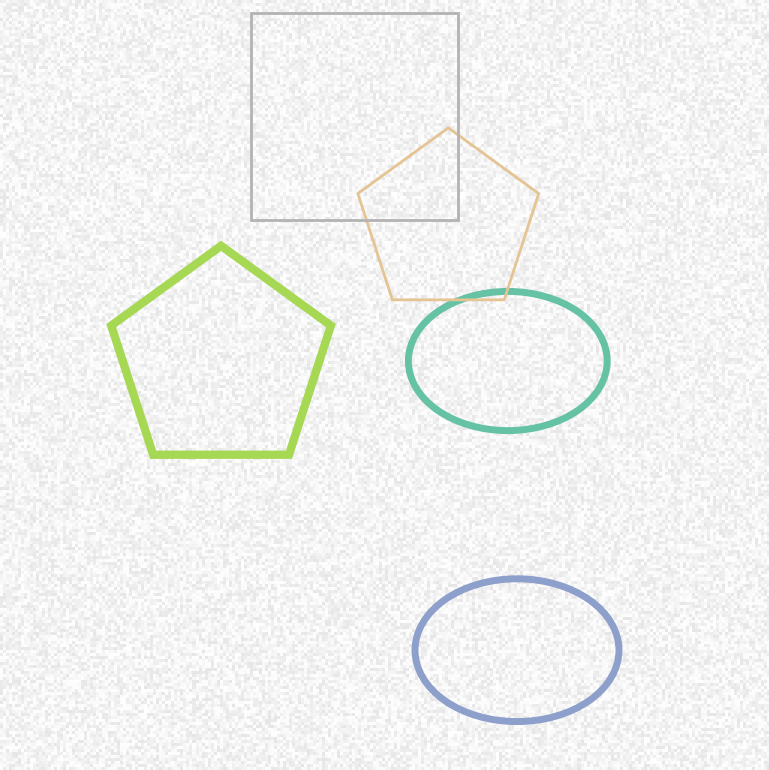[{"shape": "oval", "thickness": 2.5, "radius": 0.65, "center": [0.659, 0.531]}, {"shape": "oval", "thickness": 2.5, "radius": 0.66, "center": [0.671, 0.156]}, {"shape": "pentagon", "thickness": 3, "radius": 0.75, "center": [0.287, 0.531]}, {"shape": "pentagon", "thickness": 1, "radius": 0.62, "center": [0.582, 0.71]}, {"shape": "square", "thickness": 1, "radius": 0.67, "center": [0.461, 0.849]}]